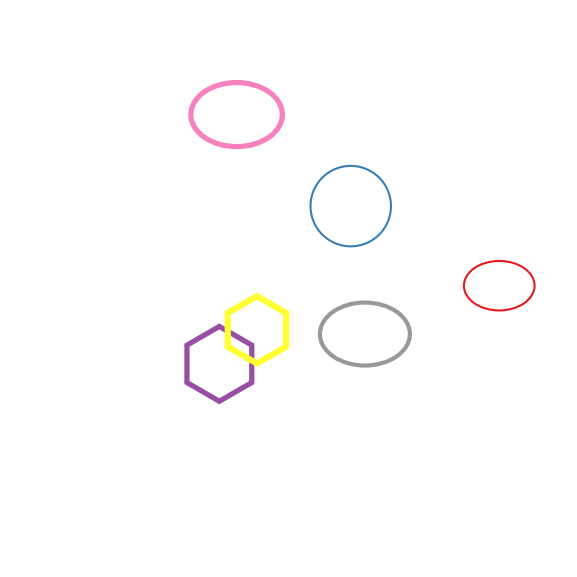[{"shape": "oval", "thickness": 1, "radius": 0.31, "center": [0.864, 0.504]}, {"shape": "circle", "thickness": 1, "radius": 0.35, "center": [0.607, 0.642]}, {"shape": "hexagon", "thickness": 2.5, "radius": 0.32, "center": [0.38, 0.369]}, {"shape": "hexagon", "thickness": 3, "radius": 0.29, "center": [0.445, 0.428]}, {"shape": "oval", "thickness": 2.5, "radius": 0.4, "center": [0.41, 0.801]}, {"shape": "oval", "thickness": 2, "radius": 0.39, "center": [0.632, 0.421]}]